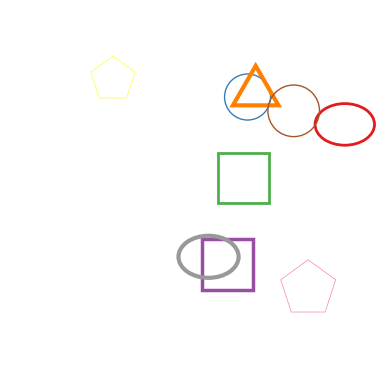[{"shape": "oval", "thickness": 2, "radius": 0.39, "center": [0.896, 0.677]}, {"shape": "circle", "thickness": 1, "radius": 0.3, "center": [0.643, 0.748]}, {"shape": "square", "thickness": 2, "radius": 0.33, "center": [0.632, 0.537]}, {"shape": "square", "thickness": 2.5, "radius": 0.33, "center": [0.592, 0.313]}, {"shape": "triangle", "thickness": 3, "radius": 0.34, "center": [0.664, 0.761]}, {"shape": "pentagon", "thickness": 0.5, "radius": 0.3, "center": [0.294, 0.794]}, {"shape": "circle", "thickness": 1, "radius": 0.34, "center": [0.763, 0.712]}, {"shape": "pentagon", "thickness": 0.5, "radius": 0.37, "center": [0.801, 0.25]}, {"shape": "oval", "thickness": 3, "radius": 0.39, "center": [0.542, 0.333]}]